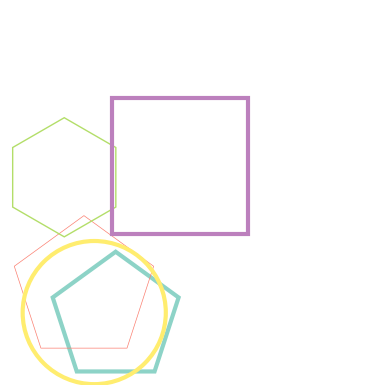[{"shape": "pentagon", "thickness": 3, "radius": 0.86, "center": [0.3, 0.174]}, {"shape": "pentagon", "thickness": 0.5, "radius": 0.95, "center": [0.218, 0.25]}, {"shape": "hexagon", "thickness": 1, "radius": 0.77, "center": [0.167, 0.54]}, {"shape": "square", "thickness": 3, "radius": 0.89, "center": [0.468, 0.569]}, {"shape": "circle", "thickness": 3, "radius": 0.93, "center": [0.245, 0.188]}]